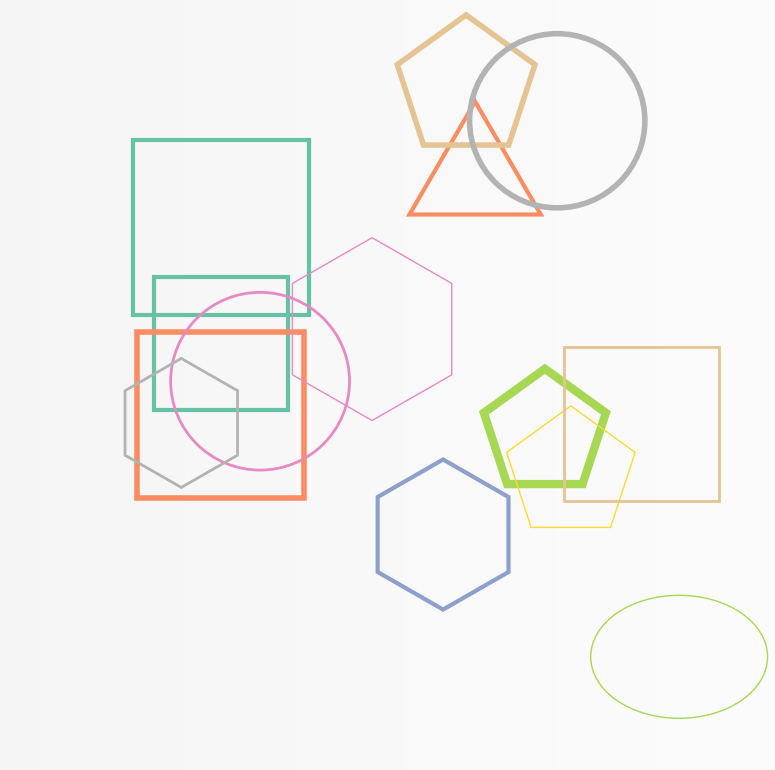[{"shape": "square", "thickness": 1.5, "radius": 0.43, "center": [0.285, 0.554]}, {"shape": "square", "thickness": 1.5, "radius": 0.57, "center": [0.285, 0.704]}, {"shape": "triangle", "thickness": 1.5, "radius": 0.49, "center": [0.613, 0.77]}, {"shape": "square", "thickness": 2, "radius": 0.54, "center": [0.285, 0.461]}, {"shape": "hexagon", "thickness": 1.5, "radius": 0.49, "center": [0.572, 0.306]}, {"shape": "hexagon", "thickness": 0.5, "radius": 0.59, "center": [0.48, 0.573]}, {"shape": "circle", "thickness": 1, "radius": 0.58, "center": [0.336, 0.505]}, {"shape": "pentagon", "thickness": 3, "radius": 0.41, "center": [0.703, 0.438]}, {"shape": "oval", "thickness": 0.5, "radius": 0.57, "center": [0.876, 0.147]}, {"shape": "pentagon", "thickness": 0.5, "radius": 0.44, "center": [0.737, 0.386]}, {"shape": "pentagon", "thickness": 2, "radius": 0.47, "center": [0.601, 0.887]}, {"shape": "square", "thickness": 1, "radius": 0.5, "center": [0.828, 0.45]}, {"shape": "circle", "thickness": 2, "radius": 0.57, "center": [0.719, 0.843]}, {"shape": "hexagon", "thickness": 1, "radius": 0.42, "center": [0.234, 0.451]}]